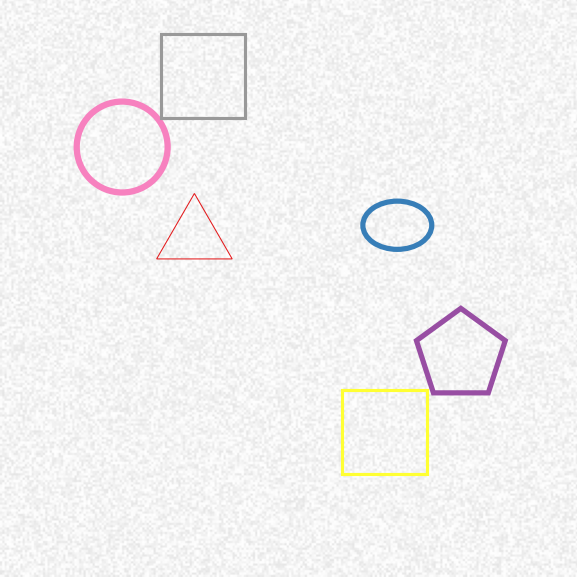[{"shape": "triangle", "thickness": 0.5, "radius": 0.38, "center": [0.337, 0.589]}, {"shape": "oval", "thickness": 2.5, "radius": 0.3, "center": [0.688, 0.609]}, {"shape": "pentagon", "thickness": 2.5, "radius": 0.4, "center": [0.798, 0.384]}, {"shape": "square", "thickness": 1.5, "radius": 0.37, "center": [0.665, 0.251]}, {"shape": "circle", "thickness": 3, "radius": 0.39, "center": [0.212, 0.745]}, {"shape": "square", "thickness": 1.5, "radius": 0.36, "center": [0.352, 0.867]}]